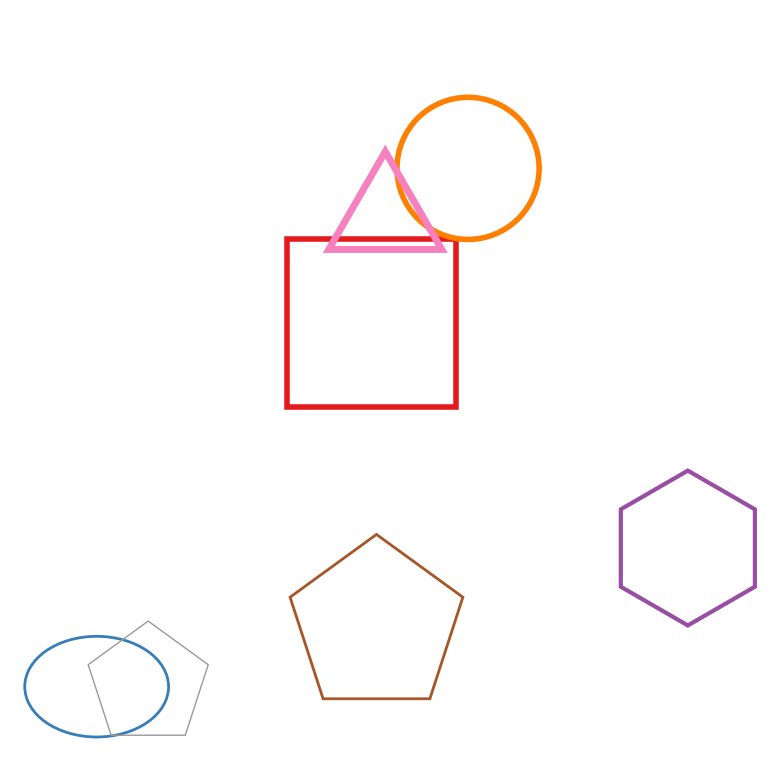[{"shape": "square", "thickness": 2, "radius": 0.55, "center": [0.483, 0.581]}, {"shape": "oval", "thickness": 1, "radius": 0.47, "center": [0.126, 0.108]}, {"shape": "hexagon", "thickness": 1.5, "radius": 0.5, "center": [0.893, 0.288]}, {"shape": "circle", "thickness": 2, "radius": 0.46, "center": [0.608, 0.781]}, {"shape": "pentagon", "thickness": 1, "radius": 0.59, "center": [0.489, 0.188]}, {"shape": "triangle", "thickness": 2.5, "radius": 0.42, "center": [0.5, 0.718]}, {"shape": "pentagon", "thickness": 0.5, "radius": 0.41, "center": [0.192, 0.111]}]